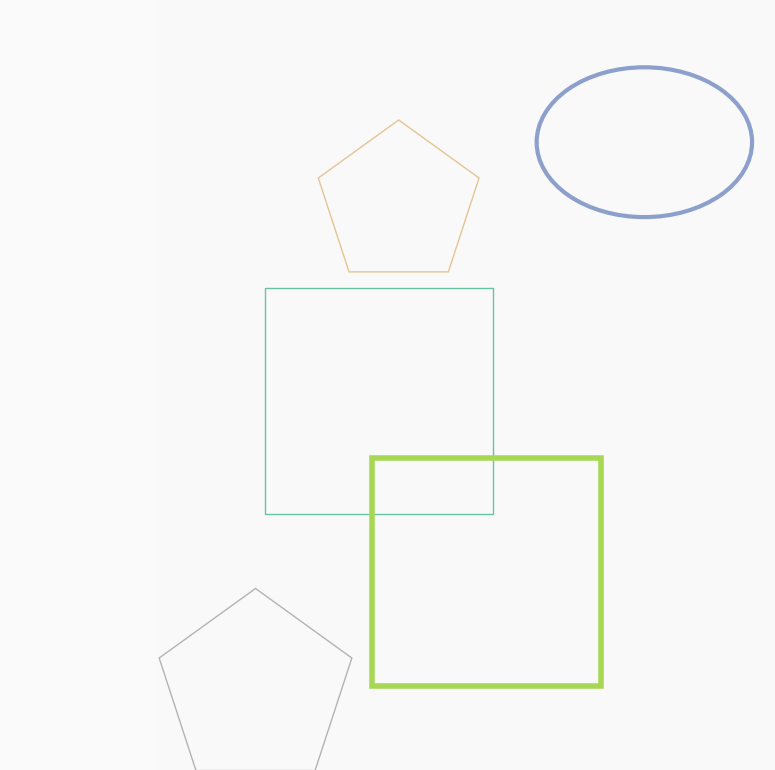[{"shape": "square", "thickness": 0.5, "radius": 0.73, "center": [0.489, 0.48]}, {"shape": "oval", "thickness": 1.5, "radius": 0.69, "center": [0.831, 0.815]}, {"shape": "square", "thickness": 2, "radius": 0.74, "center": [0.627, 0.257]}, {"shape": "pentagon", "thickness": 0.5, "radius": 0.55, "center": [0.514, 0.735]}, {"shape": "pentagon", "thickness": 0.5, "radius": 0.65, "center": [0.33, 0.105]}]